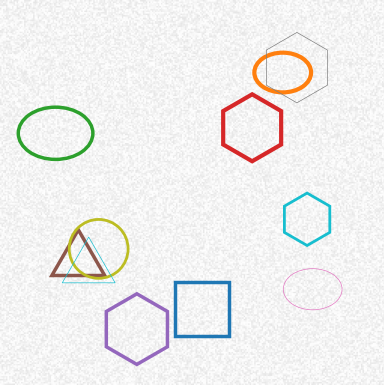[{"shape": "square", "thickness": 2.5, "radius": 0.35, "center": [0.525, 0.197]}, {"shape": "oval", "thickness": 3, "radius": 0.37, "center": [0.734, 0.812]}, {"shape": "oval", "thickness": 2.5, "radius": 0.48, "center": [0.144, 0.654]}, {"shape": "hexagon", "thickness": 3, "radius": 0.43, "center": [0.655, 0.668]}, {"shape": "hexagon", "thickness": 2.5, "radius": 0.46, "center": [0.356, 0.145]}, {"shape": "triangle", "thickness": 2.5, "radius": 0.4, "center": [0.203, 0.324]}, {"shape": "oval", "thickness": 0.5, "radius": 0.38, "center": [0.812, 0.249]}, {"shape": "hexagon", "thickness": 0.5, "radius": 0.46, "center": [0.771, 0.824]}, {"shape": "circle", "thickness": 2, "radius": 0.38, "center": [0.256, 0.354]}, {"shape": "hexagon", "thickness": 2, "radius": 0.34, "center": [0.798, 0.43]}, {"shape": "triangle", "thickness": 0.5, "radius": 0.4, "center": [0.23, 0.305]}]